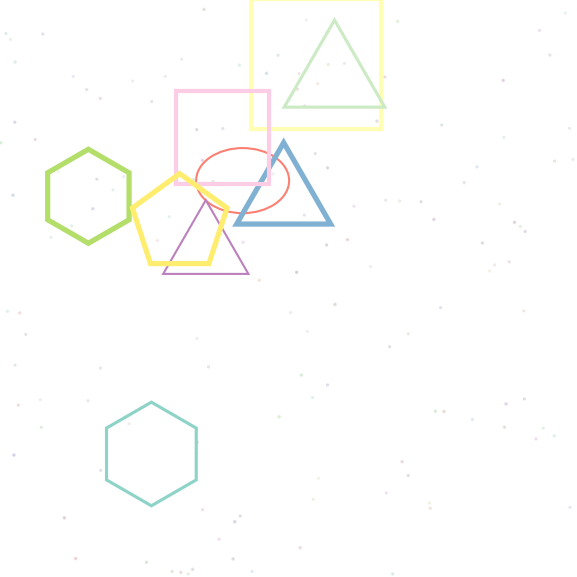[{"shape": "hexagon", "thickness": 1.5, "radius": 0.45, "center": [0.262, 0.213]}, {"shape": "square", "thickness": 2, "radius": 0.56, "center": [0.547, 0.888]}, {"shape": "oval", "thickness": 1, "radius": 0.4, "center": [0.42, 0.686]}, {"shape": "triangle", "thickness": 2.5, "radius": 0.47, "center": [0.491, 0.658]}, {"shape": "hexagon", "thickness": 2.5, "radius": 0.41, "center": [0.153, 0.659]}, {"shape": "square", "thickness": 2, "radius": 0.41, "center": [0.385, 0.761]}, {"shape": "triangle", "thickness": 1, "radius": 0.43, "center": [0.356, 0.567]}, {"shape": "triangle", "thickness": 1.5, "radius": 0.5, "center": [0.579, 0.864]}, {"shape": "pentagon", "thickness": 2.5, "radius": 0.43, "center": [0.311, 0.612]}]